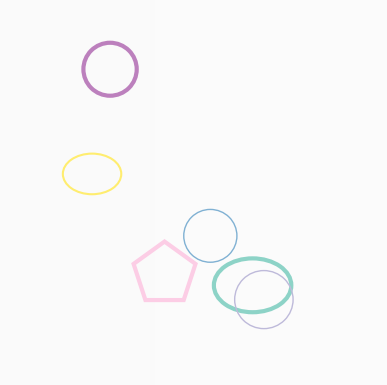[{"shape": "oval", "thickness": 3, "radius": 0.5, "center": [0.652, 0.259]}, {"shape": "circle", "thickness": 1, "radius": 0.38, "center": [0.681, 0.222]}, {"shape": "circle", "thickness": 1, "radius": 0.34, "center": [0.543, 0.387]}, {"shape": "pentagon", "thickness": 3, "radius": 0.42, "center": [0.425, 0.289]}, {"shape": "circle", "thickness": 3, "radius": 0.34, "center": [0.284, 0.82]}, {"shape": "oval", "thickness": 1.5, "radius": 0.38, "center": [0.238, 0.548]}]